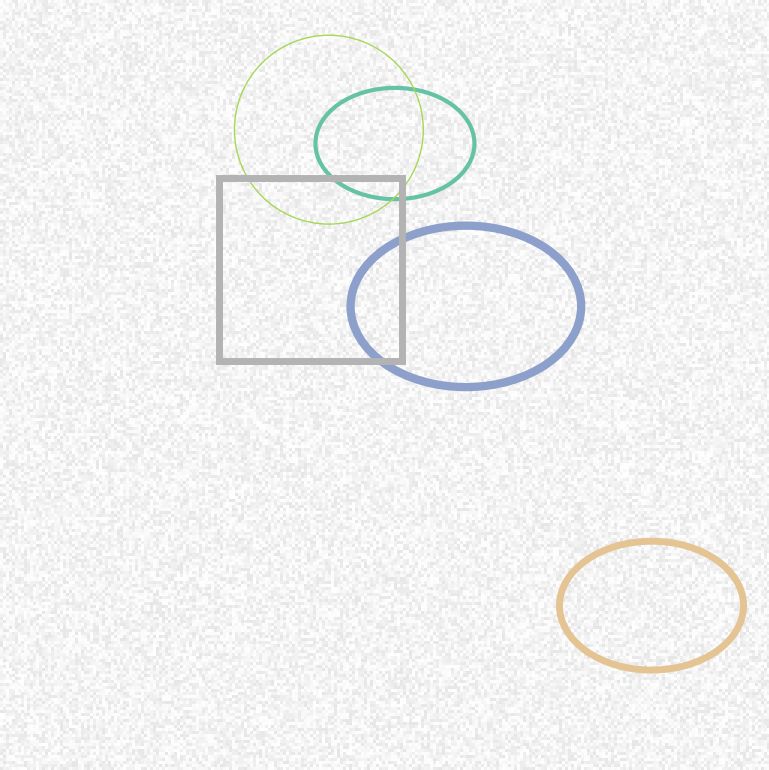[{"shape": "oval", "thickness": 1.5, "radius": 0.52, "center": [0.513, 0.814]}, {"shape": "oval", "thickness": 3, "radius": 0.75, "center": [0.605, 0.602]}, {"shape": "circle", "thickness": 0.5, "radius": 0.61, "center": [0.427, 0.832]}, {"shape": "oval", "thickness": 2.5, "radius": 0.6, "center": [0.846, 0.213]}, {"shape": "square", "thickness": 2.5, "radius": 0.59, "center": [0.403, 0.65]}]